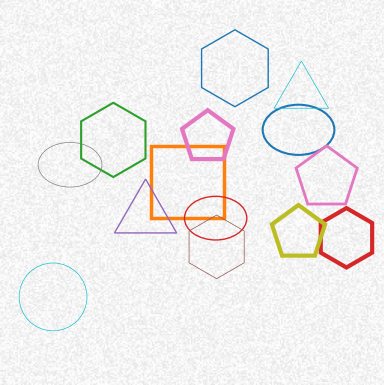[{"shape": "oval", "thickness": 1.5, "radius": 0.47, "center": [0.775, 0.663]}, {"shape": "hexagon", "thickness": 1, "radius": 0.5, "center": [0.61, 0.823]}, {"shape": "square", "thickness": 2.5, "radius": 0.47, "center": [0.487, 0.527]}, {"shape": "hexagon", "thickness": 1.5, "radius": 0.48, "center": [0.294, 0.637]}, {"shape": "oval", "thickness": 1, "radius": 0.4, "center": [0.56, 0.433]}, {"shape": "hexagon", "thickness": 3, "radius": 0.39, "center": [0.9, 0.382]}, {"shape": "triangle", "thickness": 1, "radius": 0.47, "center": [0.378, 0.442]}, {"shape": "hexagon", "thickness": 0.5, "radius": 0.41, "center": [0.563, 0.359]}, {"shape": "pentagon", "thickness": 2, "radius": 0.42, "center": [0.848, 0.538]}, {"shape": "pentagon", "thickness": 3, "radius": 0.35, "center": [0.54, 0.644]}, {"shape": "oval", "thickness": 0.5, "radius": 0.41, "center": [0.182, 0.572]}, {"shape": "pentagon", "thickness": 3, "radius": 0.36, "center": [0.775, 0.395]}, {"shape": "circle", "thickness": 0.5, "radius": 0.44, "center": [0.138, 0.229]}, {"shape": "triangle", "thickness": 0.5, "radius": 0.41, "center": [0.783, 0.76]}]